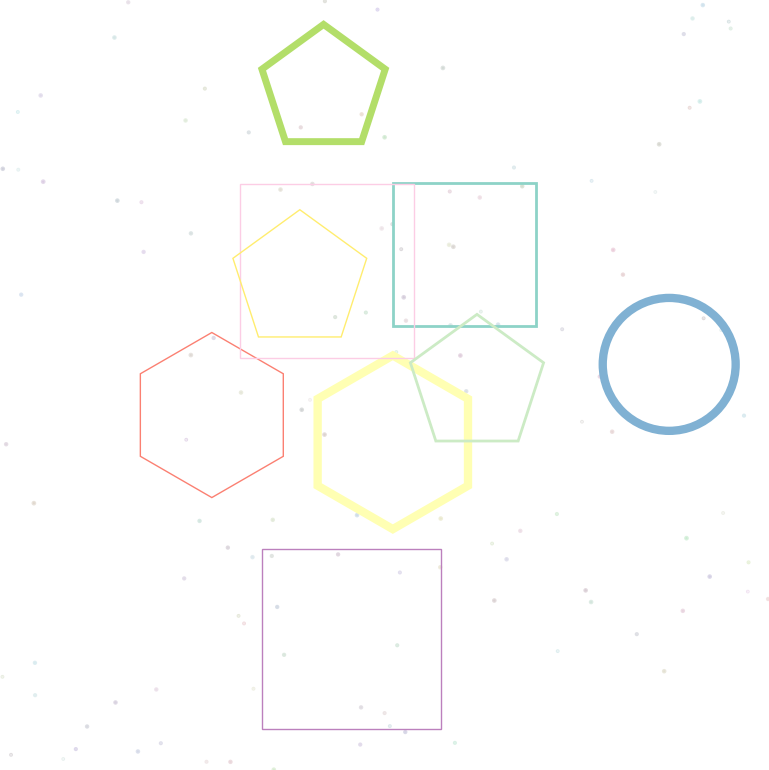[{"shape": "square", "thickness": 1, "radius": 0.46, "center": [0.603, 0.67]}, {"shape": "hexagon", "thickness": 3, "radius": 0.56, "center": [0.51, 0.426]}, {"shape": "hexagon", "thickness": 0.5, "radius": 0.54, "center": [0.275, 0.461]}, {"shape": "circle", "thickness": 3, "radius": 0.43, "center": [0.869, 0.527]}, {"shape": "pentagon", "thickness": 2.5, "radius": 0.42, "center": [0.42, 0.884]}, {"shape": "square", "thickness": 0.5, "radius": 0.56, "center": [0.425, 0.648]}, {"shape": "square", "thickness": 0.5, "radius": 0.58, "center": [0.457, 0.17]}, {"shape": "pentagon", "thickness": 1, "radius": 0.45, "center": [0.619, 0.501]}, {"shape": "pentagon", "thickness": 0.5, "radius": 0.46, "center": [0.389, 0.636]}]